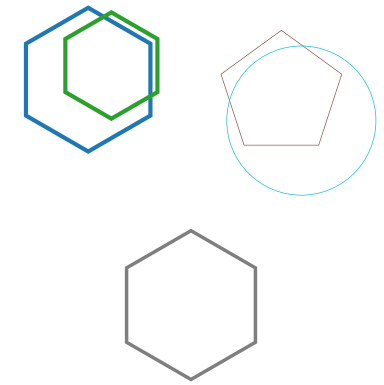[{"shape": "hexagon", "thickness": 3, "radius": 0.93, "center": [0.229, 0.793]}, {"shape": "hexagon", "thickness": 3, "radius": 0.69, "center": [0.289, 0.83]}, {"shape": "pentagon", "thickness": 0.5, "radius": 0.82, "center": [0.731, 0.756]}, {"shape": "hexagon", "thickness": 2.5, "radius": 0.97, "center": [0.496, 0.208]}, {"shape": "circle", "thickness": 0.5, "radius": 0.97, "center": [0.783, 0.687]}]